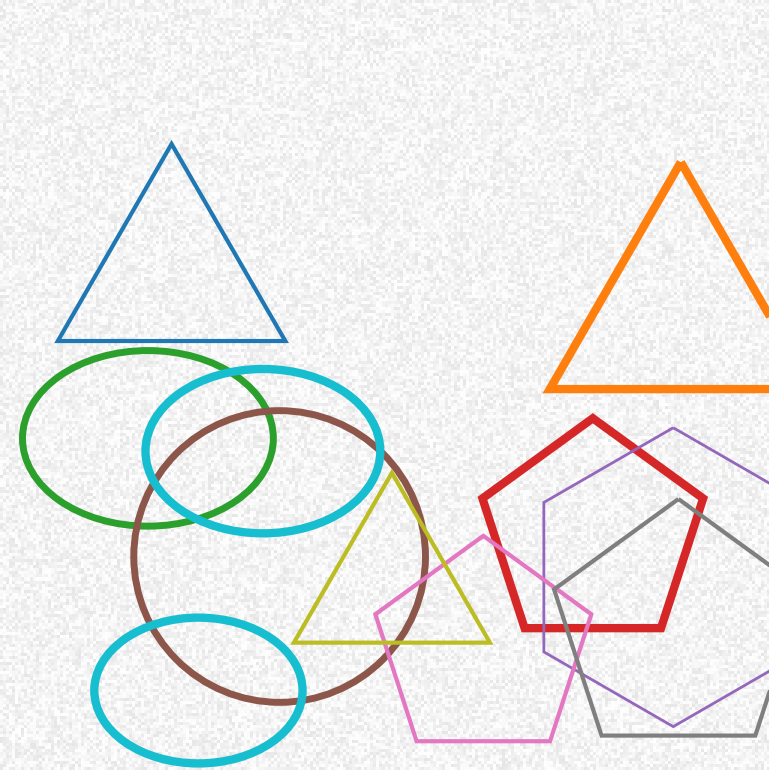[{"shape": "triangle", "thickness": 1.5, "radius": 0.85, "center": [0.223, 0.642]}, {"shape": "triangle", "thickness": 3, "radius": 0.98, "center": [0.884, 0.593]}, {"shape": "oval", "thickness": 2.5, "radius": 0.81, "center": [0.192, 0.431]}, {"shape": "pentagon", "thickness": 3, "radius": 0.75, "center": [0.77, 0.306]}, {"shape": "hexagon", "thickness": 1, "radius": 0.97, "center": [0.874, 0.25]}, {"shape": "circle", "thickness": 2.5, "radius": 0.95, "center": [0.363, 0.277]}, {"shape": "pentagon", "thickness": 1.5, "radius": 0.74, "center": [0.628, 0.157]}, {"shape": "pentagon", "thickness": 1.5, "radius": 0.85, "center": [0.881, 0.182]}, {"shape": "triangle", "thickness": 1.5, "radius": 0.74, "center": [0.509, 0.239]}, {"shape": "oval", "thickness": 3, "radius": 0.68, "center": [0.258, 0.103]}, {"shape": "oval", "thickness": 3, "radius": 0.76, "center": [0.341, 0.414]}]